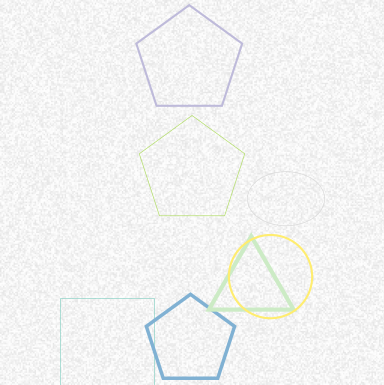[{"shape": "square", "thickness": 0.5, "radius": 0.61, "center": [0.278, 0.102]}, {"shape": "pentagon", "thickness": 1.5, "radius": 0.72, "center": [0.492, 0.842]}, {"shape": "pentagon", "thickness": 2.5, "radius": 0.6, "center": [0.495, 0.115]}, {"shape": "pentagon", "thickness": 0.5, "radius": 0.72, "center": [0.499, 0.556]}, {"shape": "oval", "thickness": 0.5, "radius": 0.5, "center": [0.743, 0.484]}, {"shape": "triangle", "thickness": 3, "radius": 0.64, "center": [0.653, 0.259]}, {"shape": "circle", "thickness": 1.5, "radius": 0.54, "center": [0.703, 0.282]}]